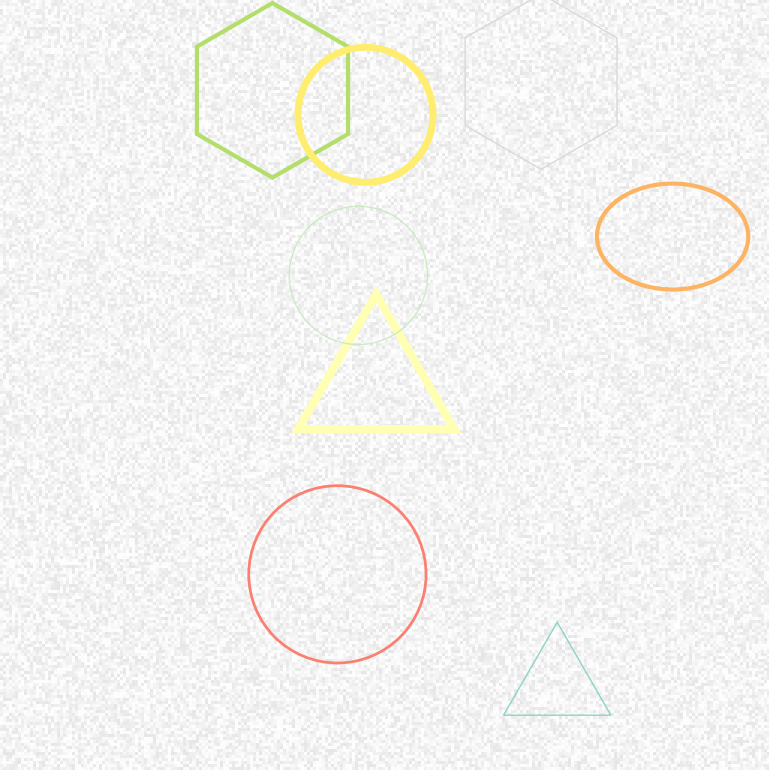[{"shape": "triangle", "thickness": 0.5, "radius": 0.4, "center": [0.724, 0.111]}, {"shape": "triangle", "thickness": 3, "radius": 0.58, "center": [0.489, 0.501]}, {"shape": "circle", "thickness": 1, "radius": 0.58, "center": [0.438, 0.254]}, {"shape": "oval", "thickness": 1.5, "radius": 0.49, "center": [0.874, 0.693]}, {"shape": "hexagon", "thickness": 1.5, "radius": 0.57, "center": [0.354, 0.883]}, {"shape": "hexagon", "thickness": 0.5, "radius": 0.57, "center": [0.703, 0.894]}, {"shape": "circle", "thickness": 0.5, "radius": 0.45, "center": [0.465, 0.642]}, {"shape": "circle", "thickness": 2.5, "radius": 0.44, "center": [0.475, 0.851]}]